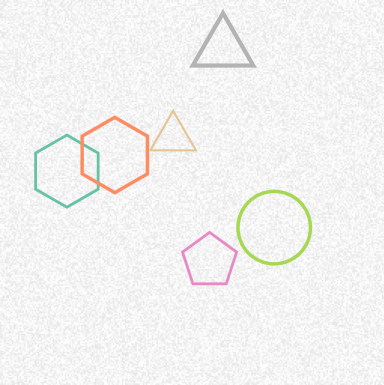[{"shape": "hexagon", "thickness": 2, "radius": 0.47, "center": [0.174, 0.556]}, {"shape": "hexagon", "thickness": 2.5, "radius": 0.49, "center": [0.298, 0.597]}, {"shape": "pentagon", "thickness": 2, "radius": 0.37, "center": [0.544, 0.323]}, {"shape": "circle", "thickness": 2.5, "radius": 0.47, "center": [0.712, 0.409]}, {"shape": "triangle", "thickness": 1.5, "radius": 0.34, "center": [0.45, 0.644]}, {"shape": "triangle", "thickness": 3, "radius": 0.45, "center": [0.579, 0.875]}]